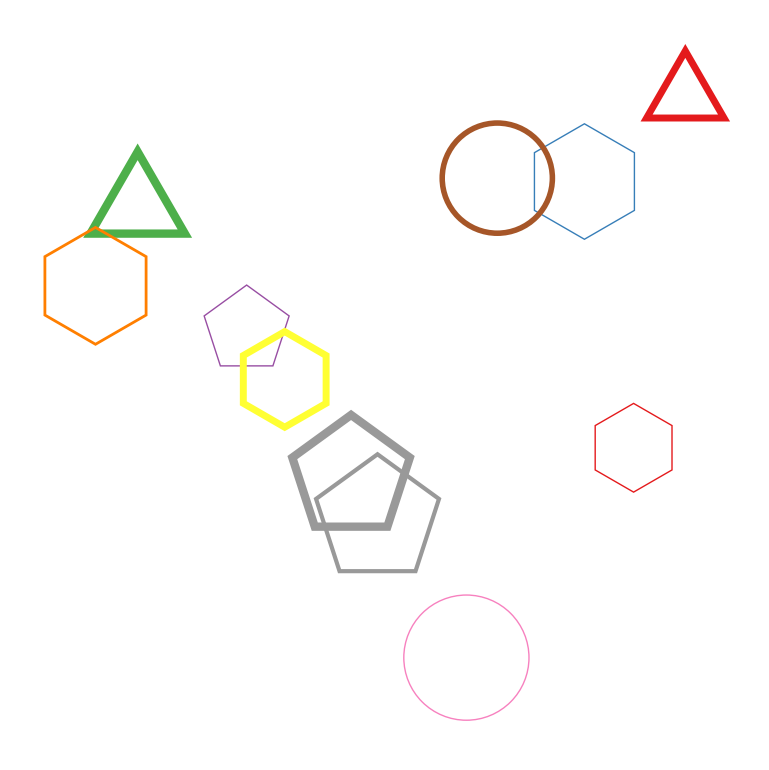[{"shape": "hexagon", "thickness": 0.5, "radius": 0.29, "center": [0.823, 0.418]}, {"shape": "triangle", "thickness": 2.5, "radius": 0.29, "center": [0.89, 0.876]}, {"shape": "hexagon", "thickness": 0.5, "radius": 0.37, "center": [0.759, 0.764]}, {"shape": "triangle", "thickness": 3, "radius": 0.35, "center": [0.179, 0.732]}, {"shape": "pentagon", "thickness": 0.5, "radius": 0.29, "center": [0.32, 0.572]}, {"shape": "hexagon", "thickness": 1, "radius": 0.38, "center": [0.124, 0.629]}, {"shape": "hexagon", "thickness": 2.5, "radius": 0.31, "center": [0.37, 0.507]}, {"shape": "circle", "thickness": 2, "radius": 0.36, "center": [0.646, 0.769]}, {"shape": "circle", "thickness": 0.5, "radius": 0.41, "center": [0.606, 0.146]}, {"shape": "pentagon", "thickness": 1.5, "radius": 0.42, "center": [0.49, 0.326]}, {"shape": "pentagon", "thickness": 3, "radius": 0.4, "center": [0.456, 0.381]}]